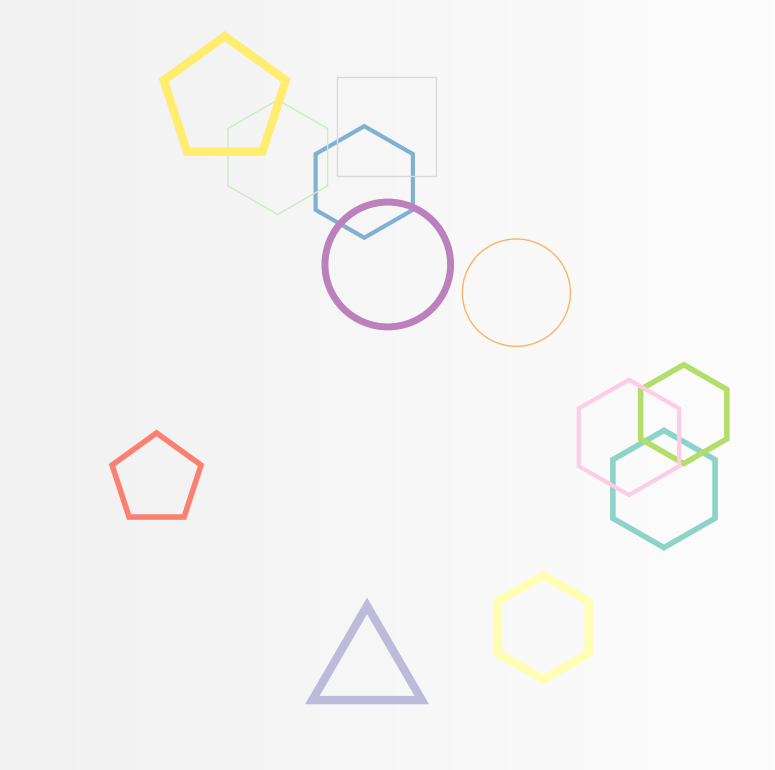[{"shape": "hexagon", "thickness": 2, "radius": 0.38, "center": [0.857, 0.365]}, {"shape": "hexagon", "thickness": 3, "radius": 0.34, "center": [0.701, 0.185]}, {"shape": "triangle", "thickness": 3, "radius": 0.41, "center": [0.474, 0.132]}, {"shape": "pentagon", "thickness": 2, "radius": 0.3, "center": [0.202, 0.377]}, {"shape": "hexagon", "thickness": 1.5, "radius": 0.36, "center": [0.47, 0.764]}, {"shape": "circle", "thickness": 0.5, "radius": 0.35, "center": [0.666, 0.62]}, {"shape": "hexagon", "thickness": 2, "radius": 0.32, "center": [0.882, 0.462]}, {"shape": "hexagon", "thickness": 1.5, "radius": 0.37, "center": [0.812, 0.432]}, {"shape": "square", "thickness": 0.5, "radius": 0.32, "center": [0.499, 0.836]}, {"shape": "circle", "thickness": 2.5, "radius": 0.41, "center": [0.5, 0.657]}, {"shape": "hexagon", "thickness": 0.5, "radius": 0.37, "center": [0.358, 0.796]}, {"shape": "pentagon", "thickness": 3, "radius": 0.41, "center": [0.29, 0.87]}]